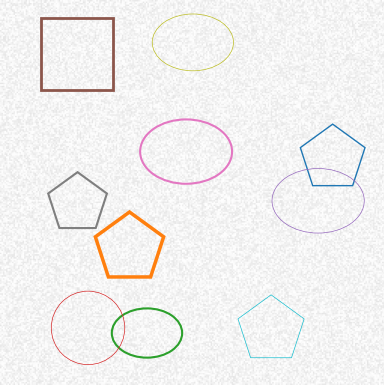[{"shape": "pentagon", "thickness": 1, "radius": 0.44, "center": [0.864, 0.589]}, {"shape": "pentagon", "thickness": 2.5, "radius": 0.47, "center": [0.336, 0.356]}, {"shape": "oval", "thickness": 1.5, "radius": 0.46, "center": [0.382, 0.135]}, {"shape": "circle", "thickness": 0.5, "radius": 0.48, "center": [0.229, 0.148]}, {"shape": "oval", "thickness": 0.5, "radius": 0.6, "center": [0.826, 0.478]}, {"shape": "square", "thickness": 2, "radius": 0.47, "center": [0.2, 0.861]}, {"shape": "oval", "thickness": 1.5, "radius": 0.6, "center": [0.483, 0.606]}, {"shape": "pentagon", "thickness": 1.5, "radius": 0.4, "center": [0.201, 0.473]}, {"shape": "oval", "thickness": 0.5, "radius": 0.53, "center": [0.501, 0.89]}, {"shape": "pentagon", "thickness": 0.5, "radius": 0.45, "center": [0.704, 0.144]}]